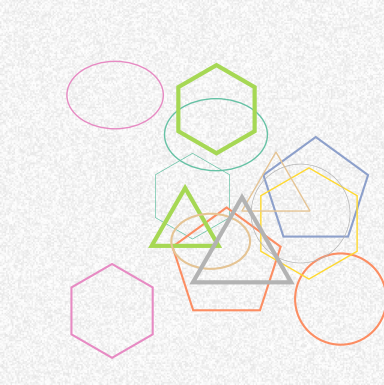[{"shape": "hexagon", "thickness": 0.5, "radius": 0.56, "center": [0.5, 0.49]}, {"shape": "oval", "thickness": 1, "radius": 0.67, "center": [0.561, 0.65]}, {"shape": "pentagon", "thickness": 1.5, "radius": 0.74, "center": [0.589, 0.313]}, {"shape": "circle", "thickness": 1.5, "radius": 0.59, "center": [0.885, 0.223]}, {"shape": "pentagon", "thickness": 1.5, "radius": 0.71, "center": [0.82, 0.501]}, {"shape": "hexagon", "thickness": 1.5, "radius": 0.61, "center": [0.291, 0.192]}, {"shape": "oval", "thickness": 1, "radius": 0.63, "center": [0.299, 0.753]}, {"shape": "hexagon", "thickness": 3, "radius": 0.57, "center": [0.562, 0.716]}, {"shape": "triangle", "thickness": 3, "radius": 0.5, "center": [0.481, 0.412]}, {"shape": "hexagon", "thickness": 1, "radius": 0.72, "center": [0.803, 0.42]}, {"shape": "oval", "thickness": 1.5, "radius": 0.51, "center": [0.547, 0.373]}, {"shape": "triangle", "thickness": 1, "radius": 0.51, "center": [0.717, 0.503]}, {"shape": "triangle", "thickness": 3, "radius": 0.74, "center": [0.629, 0.34]}, {"shape": "circle", "thickness": 0.5, "radius": 0.64, "center": [0.781, 0.445]}]